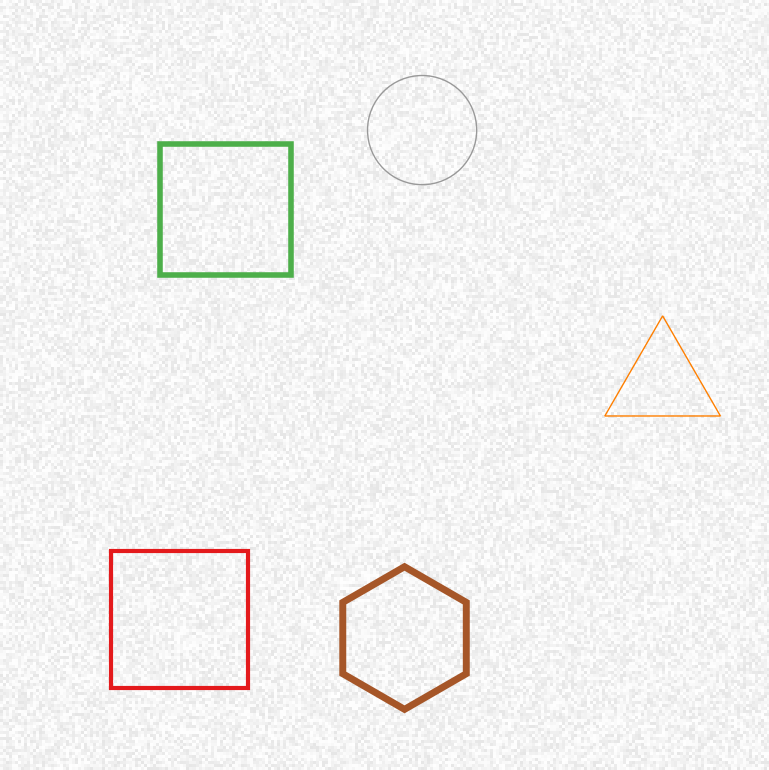[{"shape": "square", "thickness": 1.5, "radius": 0.44, "center": [0.233, 0.196]}, {"shape": "square", "thickness": 2, "radius": 0.43, "center": [0.293, 0.728]}, {"shape": "triangle", "thickness": 0.5, "radius": 0.43, "center": [0.861, 0.503]}, {"shape": "hexagon", "thickness": 2.5, "radius": 0.46, "center": [0.525, 0.171]}, {"shape": "circle", "thickness": 0.5, "radius": 0.35, "center": [0.548, 0.831]}]